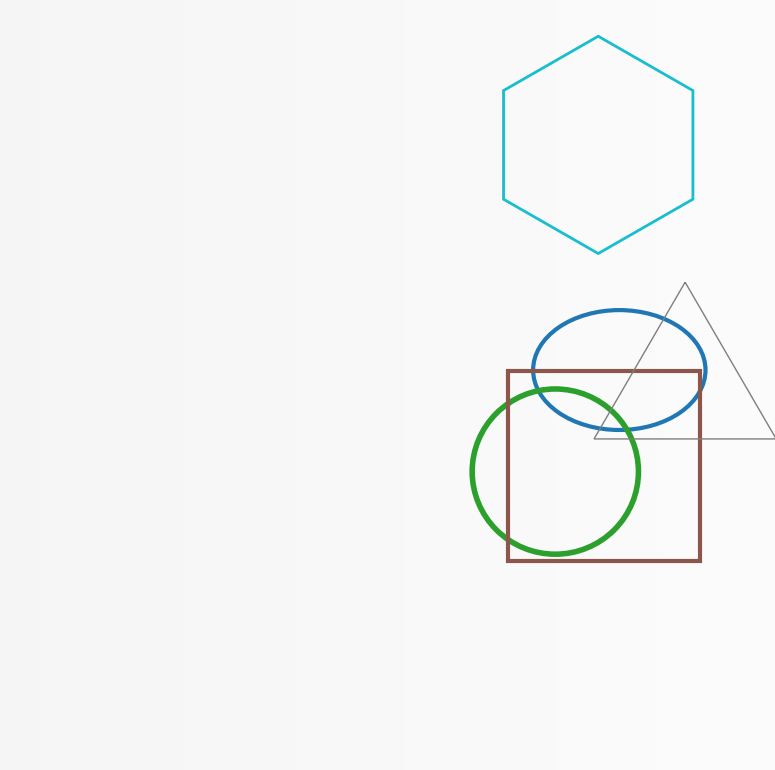[{"shape": "oval", "thickness": 1.5, "radius": 0.56, "center": [0.799, 0.519]}, {"shape": "circle", "thickness": 2, "radius": 0.54, "center": [0.717, 0.388]}, {"shape": "square", "thickness": 1.5, "radius": 0.62, "center": [0.779, 0.395]}, {"shape": "triangle", "thickness": 0.5, "radius": 0.68, "center": [0.884, 0.498]}, {"shape": "hexagon", "thickness": 1, "radius": 0.71, "center": [0.772, 0.812]}]